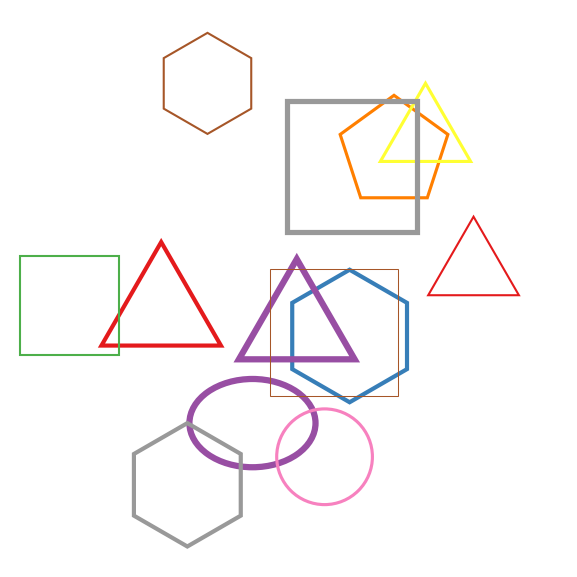[{"shape": "triangle", "thickness": 1, "radius": 0.45, "center": [0.82, 0.533]}, {"shape": "triangle", "thickness": 2, "radius": 0.6, "center": [0.279, 0.46]}, {"shape": "hexagon", "thickness": 2, "radius": 0.57, "center": [0.605, 0.417]}, {"shape": "square", "thickness": 1, "radius": 0.43, "center": [0.12, 0.469]}, {"shape": "triangle", "thickness": 3, "radius": 0.58, "center": [0.514, 0.435]}, {"shape": "oval", "thickness": 3, "radius": 0.55, "center": [0.437, 0.266]}, {"shape": "pentagon", "thickness": 1.5, "radius": 0.49, "center": [0.682, 0.736]}, {"shape": "triangle", "thickness": 1.5, "radius": 0.45, "center": [0.737, 0.765]}, {"shape": "hexagon", "thickness": 1, "radius": 0.44, "center": [0.359, 0.855]}, {"shape": "square", "thickness": 0.5, "radius": 0.55, "center": [0.579, 0.424]}, {"shape": "circle", "thickness": 1.5, "radius": 0.41, "center": [0.562, 0.208]}, {"shape": "hexagon", "thickness": 2, "radius": 0.53, "center": [0.324, 0.16]}, {"shape": "square", "thickness": 2.5, "radius": 0.57, "center": [0.61, 0.711]}]